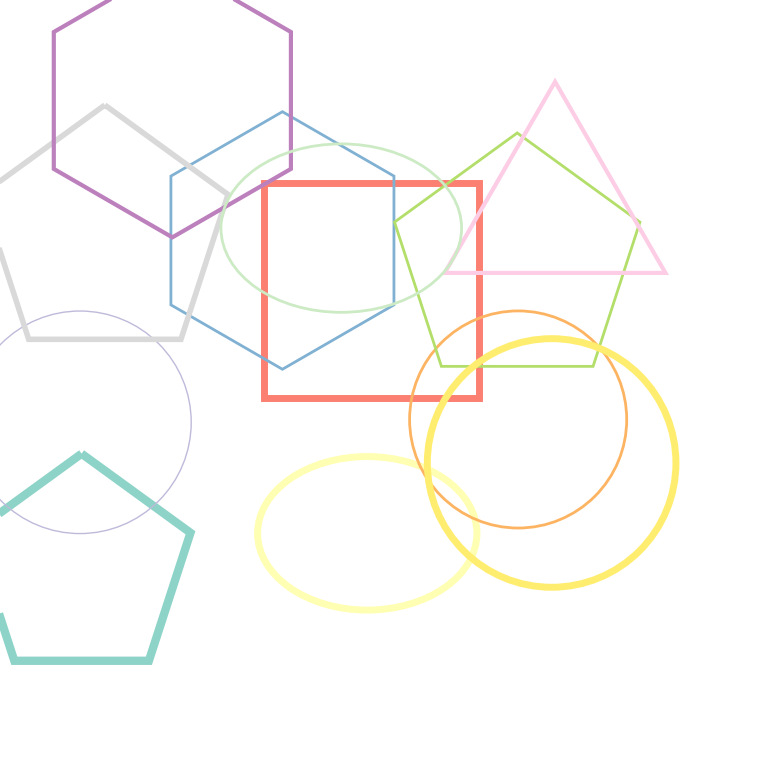[{"shape": "pentagon", "thickness": 3, "radius": 0.74, "center": [0.106, 0.262]}, {"shape": "oval", "thickness": 2.5, "radius": 0.71, "center": [0.477, 0.307]}, {"shape": "circle", "thickness": 0.5, "radius": 0.72, "center": [0.104, 0.452]}, {"shape": "square", "thickness": 2.5, "radius": 0.7, "center": [0.482, 0.623]}, {"shape": "hexagon", "thickness": 1, "radius": 0.84, "center": [0.367, 0.688]}, {"shape": "circle", "thickness": 1, "radius": 0.7, "center": [0.673, 0.455]}, {"shape": "pentagon", "thickness": 1, "radius": 0.84, "center": [0.672, 0.66]}, {"shape": "triangle", "thickness": 1.5, "radius": 0.83, "center": [0.721, 0.728]}, {"shape": "pentagon", "thickness": 2, "radius": 0.84, "center": [0.136, 0.695]}, {"shape": "hexagon", "thickness": 1.5, "radius": 0.89, "center": [0.224, 0.87]}, {"shape": "oval", "thickness": 1, "radius": 0.78, "center": [0.443, 0.704]}, {"shape": "circle", "thickness": 2.5, "radius": 0.81, "center": [0.716, 0.399]}]